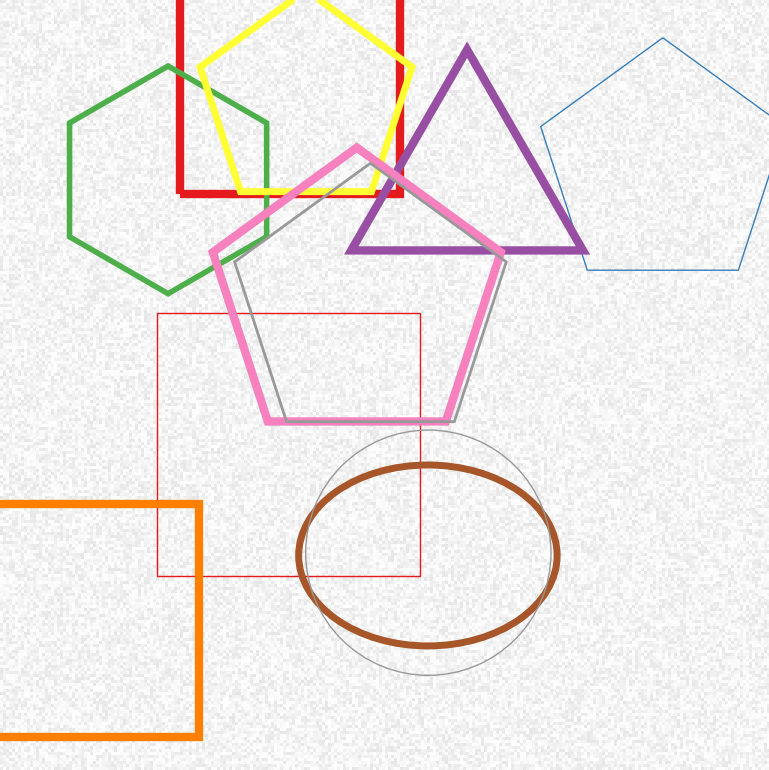[{"shape": "square", "thickness": 0.5, "radius": 0.85, "center": [0.374, 0.423]}, {"shape": "square", "thickness": 3, "radius": 0.71, "center": [0.377, 0.891]}, {"shape": "pentagon", "thickness": 0.5, "radius": 0.83, "center": [0.861, 0.784]}, {"shape": "hexagon", "thickness": 2, "radius": 0.74, "center": [0.218, 0.766]}, {"shape": "triangle", "thickness": 3, "radius": 0.87, "center": [0.607, 0.762]}, {"shape": "square", "thickness": 3, "radius": 0.76, "center": [0.107, 0.195]}, {"shape": "pentagon", "thickness": 2.5, "radius": 0.72, "center": [0.397, 0.868]}, {"shape": "oval", "thickness": 2.5, "radius": 0.84, "center": [0.556, 0.279]}, {"shape": "pentagon", "thickness": 3, "radius": 0.98, "center": [0.463, 0.612]}, {"shape": "pentagon", "thickness": 1, "radius": 0.93, "center": [0.481, 0.603]}, {"shape": "circle", "thickness": 0.5, "radius": 0.8, "center": [0.556, 0.282]}]